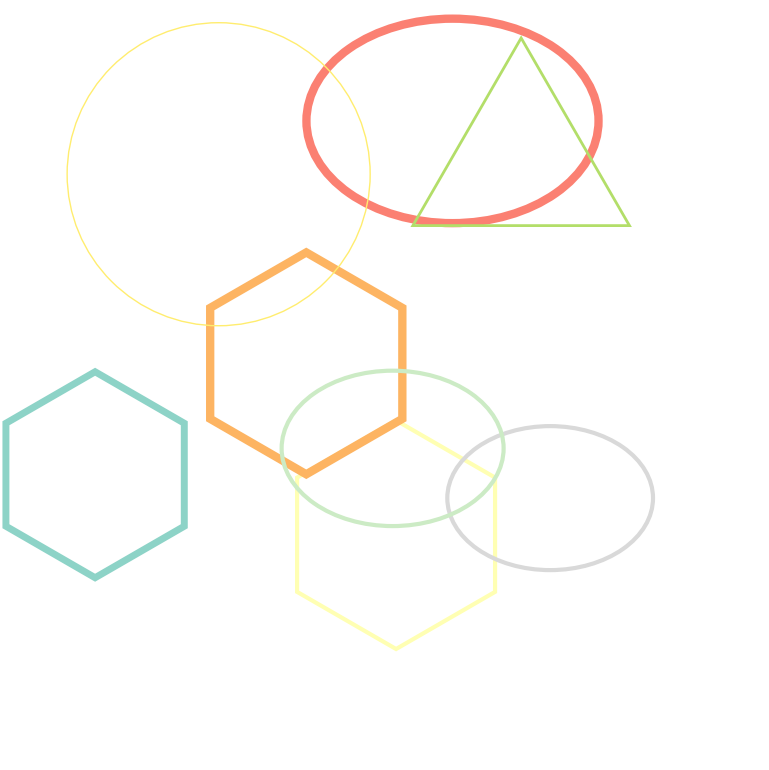[{"shape": "hexagon", "thickness": 2.5, "radius": 0.67, "center": [0.124, 0.383]}, {"shape": "hexagon", "thickness": 1.5, "radius": 0.74, "center": [0.514, 0.306]}, {"shape": "oval", "thickness": 3, "radius": 0.95, "center": [0.588, 0.843]}, {"shape": "hexagon", "thickness": 3, "radius": 0.72, "center": [0.398, 0.528]}, {"shape": "triangle", "thickness": 1, "radius": 0.81, "center": [0.677, 0.788]}, {"shape": "oval", "thickness": 1.5, "radius": 0.67, "center": [0.714, 0.353]}, {"shape": "oval", "thickness": 1.5, "radius": 0.72, "center": [0.51, 0.418]}, {"shape": "circle", "thickness": 0.5, "radius": 0.98, "center": [0.284, 0.774]}]